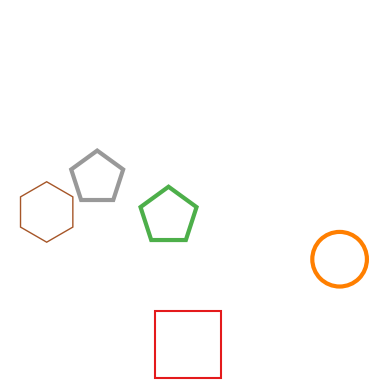[{"shape": "square", "thickness": 1.5, "radius": 0.43, "center": [0.488, 0.106]}, {"shape": "pentagon", "thickness": 3, "radius": 0.38, "center": [0.438, 0.438]}, {"shape": "circle", "thickness": 3, "radius": 0.35, "center": [0.882, 0.327]}, {"shape": "hexagon", "thickness": 1, "radius": 0.39, "center": [0.121, 0.449]}, {"shape": "pentagon", "thickness": 3, "radius": 0.35, "center": [0.252, 0.538]}]